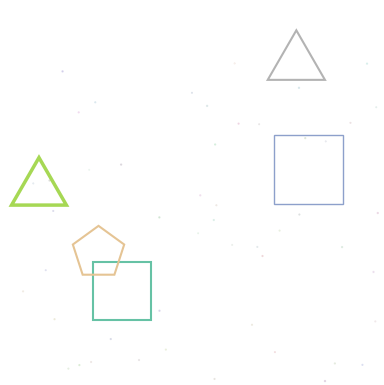[{"shape": "square", "thickness": 1.5, "radius": 0.38, "center": [0.316, 0.243]}, {"shape": "square", "thickness": 1, "radius": 0.45, "center": [0.8, 0.56]}, {"shape": "triangle", "thickness": 2.5, "radius": 0.41, "center": [0.101, 0.508]}, {"shape": "pentagon", "thickness": 1.5, "radius": 0.35, "center": [0.256, 0.343]}, {"shape": "triangle", "thickness": 1.5, "radius": 0.43, "center": [0.77, 0.835]}]